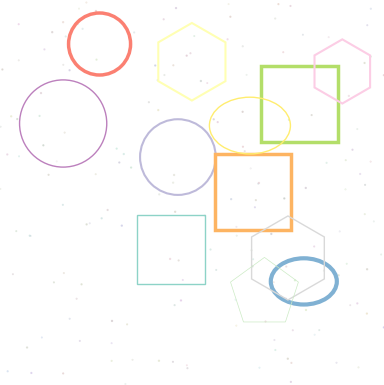[{"shape": "square", "thickness": 1, "radius": 0.44, "center": [0.444, 0.352]}, {"shape": "hexagon", "thickness": 1.5, "radius": 0.5, "center": [0.498, 0.84]}, {"shape": "circle", "thickness": 1.5, "radius": 0.49, "center": [0.462, 0.592]}, {"shape": "circle", "thickness": 2.5, "radius": 0.4, "center": [0.259, 0.886]}, {"shape": "oval", "thickness": 3, "radius": 0.43, "center": [0.789, 0.269]}, {"shape": "square", "thickness": 2.5, "radius": 0.49, "center": [0.658, 0.501]}, {"shape": "square", "thickness": 2.5, "radius": 0.5, "center": [0.778, 0.73]}, {"shape": "hexagon", "thickness": 1.5, "radius": 0.42, "center": [0.889, 0.814]}, {"shape": "hexagon", "thickness": 1, "radius": 0.55, "center": [0.748, 0.33]}, {"shape": "circle", "thickness": 1, "radius": 0.57, "center": [0.164, 0.679]}, {"shape": "pentagon", "thickness": 0.5, "radius": 0.46, "center": [0.687, 0.239]}, {"shape": "oval", "thickness": 1, "radius": 0.53, "center": [0.649, 0.674]}]